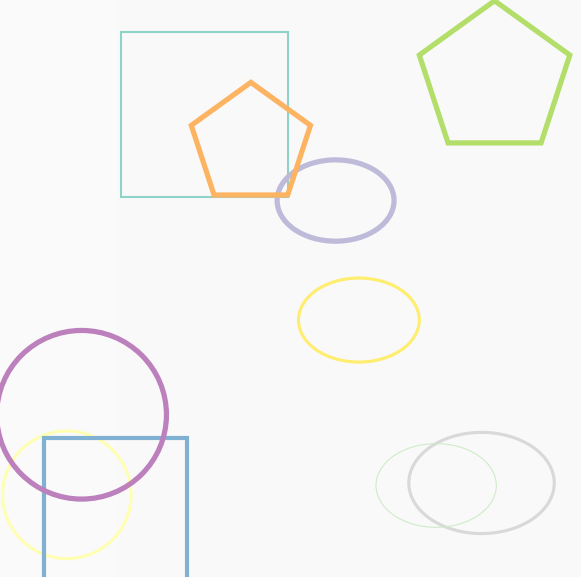[{"shape": "square", "thickness": 1, "radius": 0.72, "center": [0.352, 0.801]}, {"shape": "circle", "thickness": 1.5, "radius": 0.55, "center": [0.115, 0.142]}, {"shape": "oval", "thickness": 2.5, "radius": 0.5, "center": [0.577, 0.652]}, {"shape": "square", "thickness": 2, "radius": 0.61, "center": [0.198, 0.117]}, {"shape": "pentagon", "thickness": 2.5, "radius": 0.54, "center": [0.432, 0.749]}, {"shape": "pentagon", "thickness": 2.5, "radius": 0.68, "center": [0.851, 0.862]}, {"shape": "oval", "thickness": 1.5, "radius": 0.63, "center": [0.828, 0.163]}, {"shape": "circle", "thickness": 2.5, "radius": 0.73, "center": [0.14, 0.281]}, {"shape": "oval", "thickness": 0.5, "radius": 0.52, "center": [0.75, 0.158]}, {"shape": "oval", "thickness": 1.5, "radius": 0.52, "center": [0.617, 0.445]}]